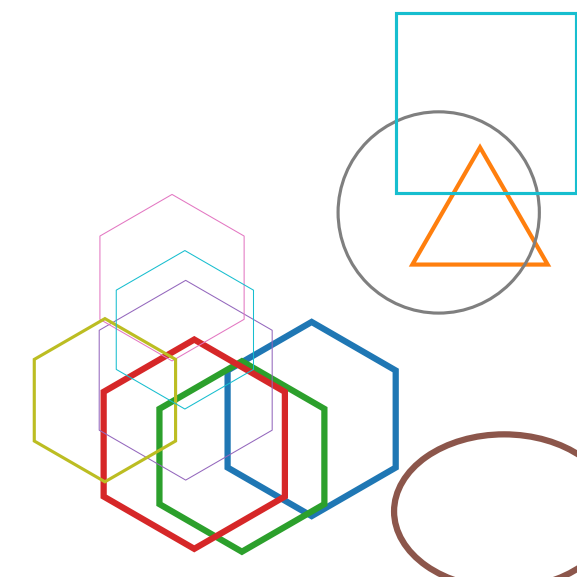[{"shape": "hexagon", "thickness": 3, "radius": 0.84, "center": [0.54, 0.274]}, {"shape": "triangle", "thickness": 2, "radius": 0.68, "center": [0.831, 0.609]}, {"shape": "hexagon", "thickness": 3, "radius": 0.82, "center": [0.419, 0.209]}, {"shape": "hexagon", "thickness": 3, "radius": 0.91, "center": [0.336, 0.23]}, {"shape": "hexagon", "thickness": 0.5, "radius": 0.86, "center": [0.322, 0.341]}, {"shape": "oval", "thickness": 3, "radius": 0.95, "center": [0.873, 0.114]}, {"shape": "hexagon", "thickness": 0.5, "radius": 0.72, "center": [0.298, 0.518]}, {"shape": "circle", "thickness": 1.5, "radius": 0.87, "center": [0.76, 0.631]}, {"shape": "hexagon", "thickness": 1.5, "radius": 0.71, "center": [0.182, 0.306]}, {"shape": "square", "thickness": 1.5, "radius": 0.78, "center": [0.841, 0.821]}, {"shape": "hexagon", "thickness": 0.5, "radius": 0.69, "center": [0.32, 0.428]}]